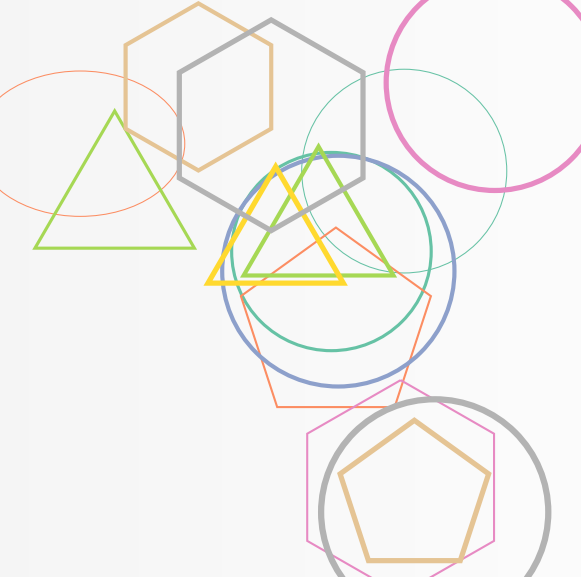[{"shape": "circle", "thickness": 1.5, "radius": 0.86, "center": [0.57, 0.564]}, {"shape": "circle", "thickness": 0.5, "radius": 0.88, "center": [0.695, 0.703]}, {"shape": "pentagon", "thickness": 1, "radius": 0.86, "center": [0.578, 0.433]}, {"shape": "oval", "thickness": 0.5, "radius": 0.9, "center": [0.138, 0.75]}, {"shape": "circle", "thickness": 2, "radius": 1.0, "center": [0.582, 0.53]}, {"shape": "hexagon", "thickness": 1, "radius": 0.93, "center": [0.689, 0.155]}, {"shape": "circle", "thickness": 2.5, "radius": 0.93, "center": [0.851, 0.856]}, {"shape": "triangle", "thickness": 1.5, "radius": 0.79, "center": [0.197, 0.649]}, {"shape": "triangle", "thickness": 2, "radius": 0.74, "center": [0.548, 0.597]}, {"shape": "triangle", "thickness": 2.5, "radius": 0.67, "center": [0.474, 0.576]}, {"shape": "pentagon", "thickness": 2.5, "radius": 0.67, "center": [0.713, 0.137]}, {"shape": "hexagon", "thickness": 2, "radius": 0.72, "center": [0.341, 0.849]}, {"shape": "circle", "thickness": 3, "radius": 0.98, "center": [0.748, 0.112]}, {"shape": "hexagon", "thickness": 2.5, "radius": 0.91, "center": [0.467, 0.782]}]